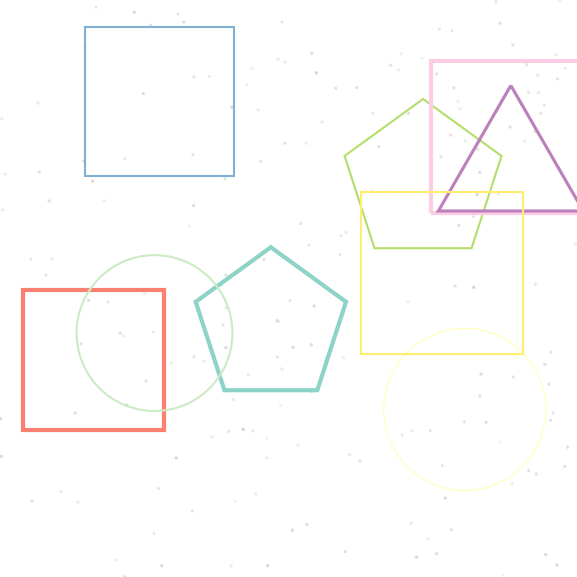[{"shape": "pentagon", "thickness": 2, "radius": 0.68, "center": [0.469, 0.434]}, {"shape": "circle", "thickness": 0.5, "radius": 0.7, "center": [0.805, 0.29]}, {"shape": "square", "thickness": 2, "radius": 0.61, "center": [0.162, 0.376]}, {"shape": "square", "thickness": 1, "radius": 0.64, "center": [0.276, 0.824]}, {"shape": "pentagon", "thickness": 1, "radius": 0.71, "center": [0.733, 0.685]}, {"shape": "square", "thickness": 2, "radius": 0.66, "center": [0.878, 0.762]}, {"shape": "triangle", "thickness": 1.5, "radius": 0.72, "center": [0.885, 0.706]}, {"shape": "circle", "thickness": 1, "radius": 0.67, "center": [0.268, 0.422]}, {"shape": "square", "thickness": 1, "radius": 0.7, "center": [0.765, 0.526]}]